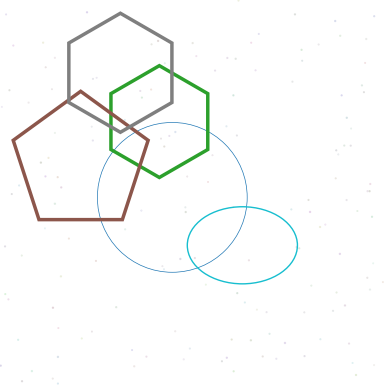[{"shape": "circle", "thickness": 0.5, "radius": 0.97, "center": [0.447, 0.487]}, {"shape": "hexagon", "thickness": 2.5, "radius": 0.73, "center": [0.414, 0.684]}, {"shape": "pentagon", "thickness": 2.5, "radius": 0.92, "center": [0.21, 0.579]}, {"shape": "hexagon", "thickness": 2.5, "radius": 0.77, "center": [0.313, 0.811]}, {"shape": "oval", "thickness": 1, "radius": 0.72, "center": [0.63, 0.363]}]